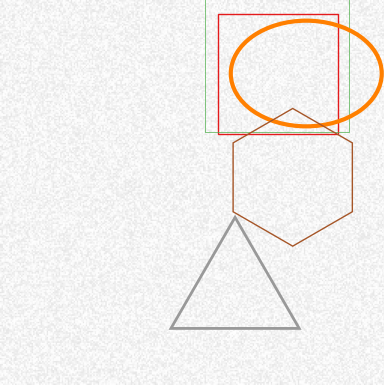[{"shape": "square", "thickness": 1, "radius": 0.78, "center": [0.723, 0.808]}, {"shape": "square", "thickness": 0.5, "radius": 0.94, "center": [0.72, 0.845]}, {"shape": "oval", "thickness": 3, "radius": 0.98, "center": [0.795, 0.809]}, {"shape": "hexagon", "thickness": 1, "radius": 0.89, "center": [0.76, 0.539]}, {"shape": "triangle", "thickness": 2, "radius": 0.96, "center": [0.611, 0.243]}]